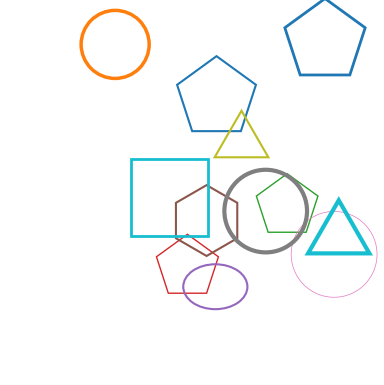[{"shape": "pentagon", "thickness": 1.5, "radius": 0.54, "center": [0.562, 0.746]}, {"shape": "pentagon", "thickness": 2, "radius": 0.55, "center": [0.844, 0.894]}, {"shape": "circle", "thickness": 2.5, "radius": 0.44, "center": [0.299, 0.885]}, {"shape": "pentagon", "thickness": 1, "radius": 0.42, "center": [0.746, 0.465]}, {"shape": "pentagon", "thickness": 1, "radius": 0.42, "center": [0.487, 0.307]}, {"shape": "oval", "thickness": 1.5, "radius": 0.42, "center": [0.559, 0.255]}, {"shape": "hexagon", "thickness": 1.5, "radius": 0.46, "center": [0.537, 0.427]}, {"shape": "circle", "thickness": 0.5, "radius": 0.56, "center": [0.868, 0.339]}, {"shape": "circle", "thickness": 3, "radius": 0.54, "center": [0.69, 0.452]}, {"shape": "triangle", "thickness": 1.5, "radius": 0.4, "center": [0.627, 0.632]}, {"shape": "triangle", "thickness": 3, "radius": 0.46, "center": [0.88, 0.388]}, {"shape": "square", "thickness": 2, "radius": 0.5, "center": [0.44, 0.487]}]